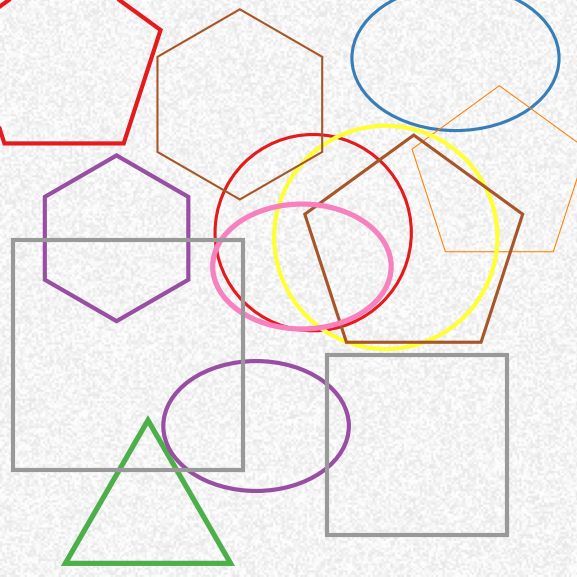[{"shape": "circle", "thickness": 1.5, "radius": 0.85, "center": [0.542, 0.596]}, {"shape": "pentagon", "thickness": 2, "radius": 0.88, "center": [0.111, 0.893]}, {"shape": "oval", "thickness": 1.5, "radius": 0.9, "center": [0.789, 0.899]}, {"shape": "triangle", "thickness": 2.5, "radius": 0.83, "center": [0.256, 0.106]}, {"shape": "hexagon", "thickness": 2, "radius": 0.72, "center": [0.202, 0.587]}, {"shape": "oval", "thickness": 2, "radius": 0.8, "center": [0.443, 0.261]}, {"shape": "pentagon", "thickness": 0.5, "radius": 0.79, "center": [0.865, 0.692]}, {"shape": "circle", "thickness": 2, "radius": 0.97, "center": [0.668, 0.588]}, {"shape": "pentagon", "thickness": 1.5, "radius": 0.99, "center": [0.716, 0.567]}, {"shape": "hexagon", "thickness": 1, "radius": 0.82, "center": [0.415, 0.818]}, {"shape": "oval", "thickness": 2.5, "radius": 0.77, "center": [0.523, 0.538]}, {"shape": "square", "thickness": 2, "radius": 1.0, "center": [0.221, 0.385]}, {"shape": "square", "thickness": 2, "radius": 0.78, "center": [0.721, 0.228]}]